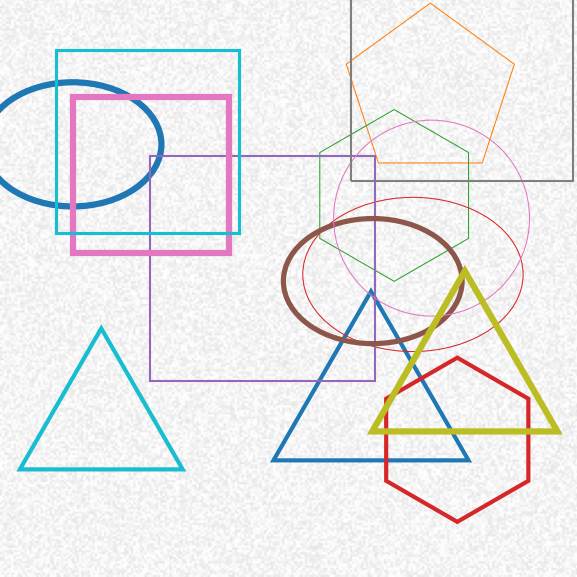[{"shape": "triangle", "thickness": 2, "radius": 0.97, "center": [0.642, 0.299]}, {"shape": "oval", "thickness": 3, "radius": 0.77, "center": [0.126, 0.749]}, {"shape": "pentagon", "thickness": 0.5, "radius": 0.76, "center": [0.745, 0.841]}, {"shape": "hexagon", "thickness": 0.5, "radius": 0.74, "center": [0.683, 0.661]}, {"shape": "hexagon", "thickness": 2, "radius": 0.71, "center": [0.792, 0.238]}, {"shape": "oval", "thickness": 0.5, "radius": 0.95, "center": [0.715, 0.524]}, {"shape": "square", "thickness": 1, "radius": 0.98, "center": [0.455, 0.535]}, {"shape": "oval", "thickness": 2.5, "radius": 0.77, "center": [0.645, 0.512]}, {"shape": "circle", "thickness": 0.5, "radius": 0.85, "center": [0.747, 0.621]}, {"shape": "square", "thickness": 3, "radius": 0.68, "center": [0.261, 0.696]}, {"shape": "square", "thickness": 1, "radius": 0.96, "center": [0.8, 0.879]}, {"shape": "triangle", "thickness": 3, "radius": 0.93, "center": [0.805, 0.345]}, {"shape": "square", "thickness": 1.5, "radius": 0.79, "center": [0.255, 0.754]}, {"shape": "triangle", "thickness": 2, "radius": 0.81, "center": [0.175, 0.268]}]